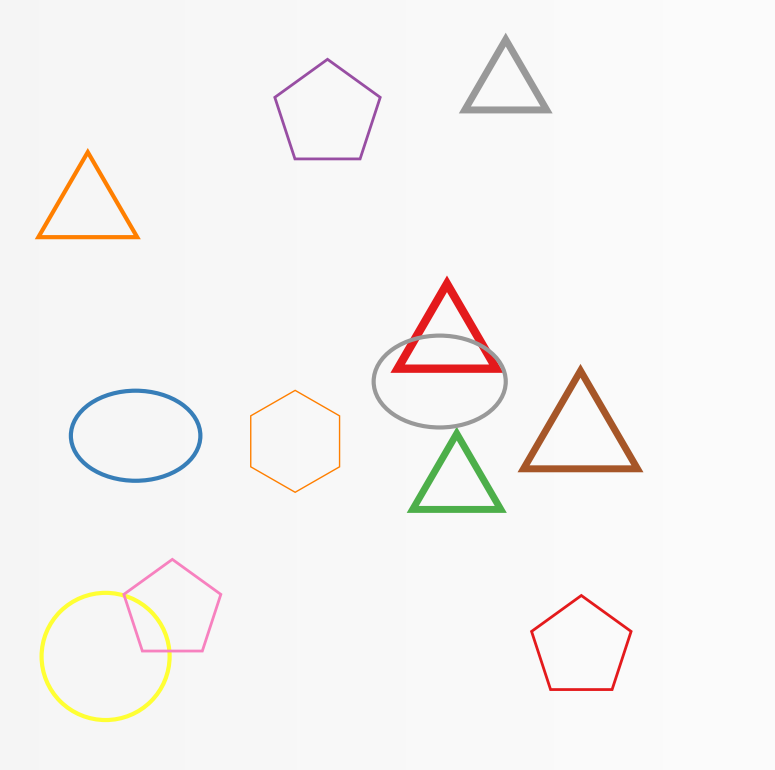[{"shape": "triangle", "thickness": 3, "radius": 0.37, "center": [0.577, 0.558]}, {"shape": "pentagon", "thickness": 1, "radius": 0.34, "center": [0.75, 0.159]}, {"shape": "oval", "thickness": 1.5, "radius": 0.42, "center": [0.175, 0.434]}, {"shape": "triangle", "thickness": 2.5, "radius": 0.33, "center": [0.589, 0.371]}, {"shape": "pentagon", "thickness": 1, "radius": 0.36, "center": [0.423, 0.851]}, {"shape": "hexagon", "thickness": 0.5, "radius": 0.33, "center": [0.381, 0.427]}, {"shape": "triangle", "thickness": 1.5, "radius": 0.37, "center": [0.113, 0.729]}, {"shape": "circle", "thickness": 1.5, "radius": 0.41, "center": [0.136, 0.147]}, {"shape": "triangle", "thickness": 2.5, "radius": 0.42, "center": [0.749, 0.434]}, {"shape": "pentagon", "thickness": 1, "radius": 0.33, "center": [0.222, 0.208]}, {"shape": "oval", "thickness": 1.5, "radius": 0.43, "center": [0.567, 0.504]}, {"shape": "triangle", "thickness": 2.5, "radius": 0.3, "center": [0.653, 0.888]}]